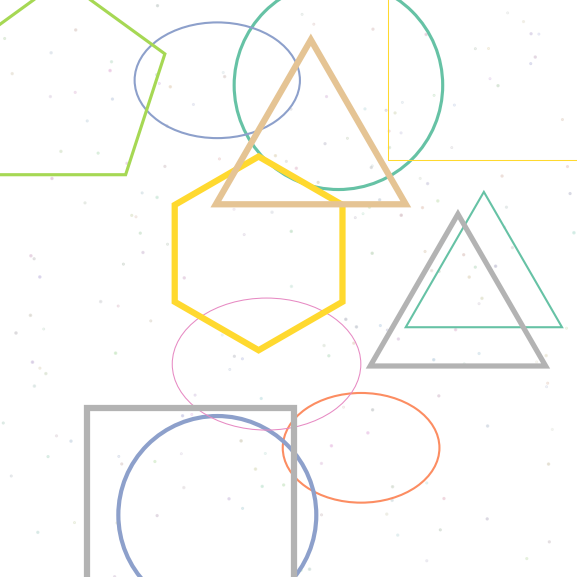[{"shape": "circle", "thickness": 1.5, "radius": 0.9, "center": [0.586, 0.851]}, {"shape": "triangle", "thickness": 1, "radius": 0.78, "center": [0.838, 0.511]}, {"shape": "oval", "thickness": 1, "radius": 0.68, "center": [0.625, 0.224]}, {"shape": "oval", "thickness": 1, "radius": 0.72, "center": [0.376, 0.86]}, {"shape": "circle", "thickness": 2, "radius": 0.86, "center": [0.376, 0.107]}, {"shape": "oval", "thickness": 0.5, "radius": 0.82, "center": [0.462, 0.369]}, {"shape": "pentagon", "thickness": 1.5, "radius": 0.94, "center": [0.108, 0.848]}, {"shape": "hexagon", "thickness": 3, "radius": 0.84, "center": [0.448, 0.56]}, {"shape": "square", "thickness": 0.5, "radius": 0.88, "center": [0.849, 0.899]}, {"shape": "triangle", "thickness": 3, "radius": 0.95, "center": [0.538, 0.74]}, {"shape": "square", "thickness": 3, "radius": 0.9, "center": [0.33, 0.113]}, {"shape": "triangle", "thickness": 2.5, "radius": 0.88, "center": [0.793, 0.453]}]